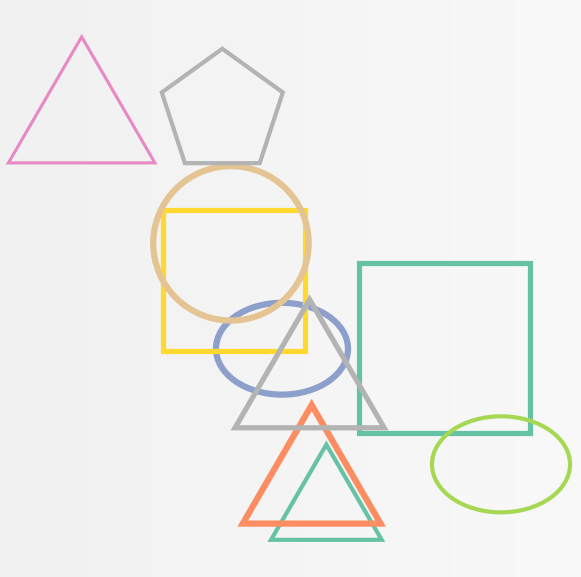[{"shape": "square", "thickness": 2.5, "radius": 0.74, "center": [0.764, 0.396]}, {"shape": "triangle", "thickness": 2, "radius": 0.55, "center": [0.561, 0.119]}, {"shape": "triangle", "thickness": 3, "radius": 0.68, "center": [0.536, 0.161]}, {"shape": "oval", "thickness": 3, "radius": 0.57, "center": [0.485, 0.395]}, {"shape": "triangle", "thickness": 1.5, "radius": 0.73, "center": [0.141, 0.79]}, {"shape": "oval", "thickness": 2, "radius": 0.59, "center": [0.862, 0.195]}, {"shape": "square", "thickness": 2.5, "radius": 0.61, "center": [0.403, 0.513]}, {"shape": "circle", "thickness": 3, "radius": 0.67, "center": [0.397, 0.578]}, {"shape": "triangle", "thickness": 2.5, "radius": 0.74, "center": [0.533, 0.332]}, {"shape": "pentagon", "thickness": 2, "radius": 0.55, "center": [0.382, 0.805]}]